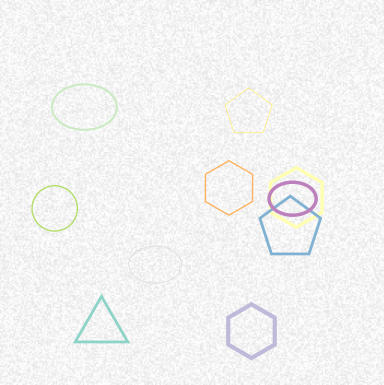[{"shape": "triangle", "thickness": 2, "radius": 0.39, "center": [0.264, 0.151]}, {"shape": "hexagon", "thickness": 2.5, "radius": 0.39, "center": [0.77, 0.487]}, {"shape": "hexagon", "thickness": 3, "radius": 0.35, "center": [0.653, 0.14]}, {"shape": "pentagon", "thickness": 2, "radius": 0.41, "center": [0.754, 0.408]}, {"shape": "hexagon", "thickness": 1, "radius": 0.35, "center": [0.595, 0.512]}, {"shape": "circle", "thickness": 1, "radius": 0.29, "center": [0.142, 0.459]}, {"shape": "oval", "thickness": 0.5, "radius": 0.34, "center": [0.403, 0.313]}, {"shape": "oval", "thickness": 2.5, "radius": 0.31, "center": [0.76, 0.484]}, {"shape": "oval", "thickness": 1.5, "radius": 0.42, "center": [0.219, 0.722]}, {"shape": "pentagon", "thickness": 0.5, "radius": 0.32, "center": [0.646, 0.708]}]